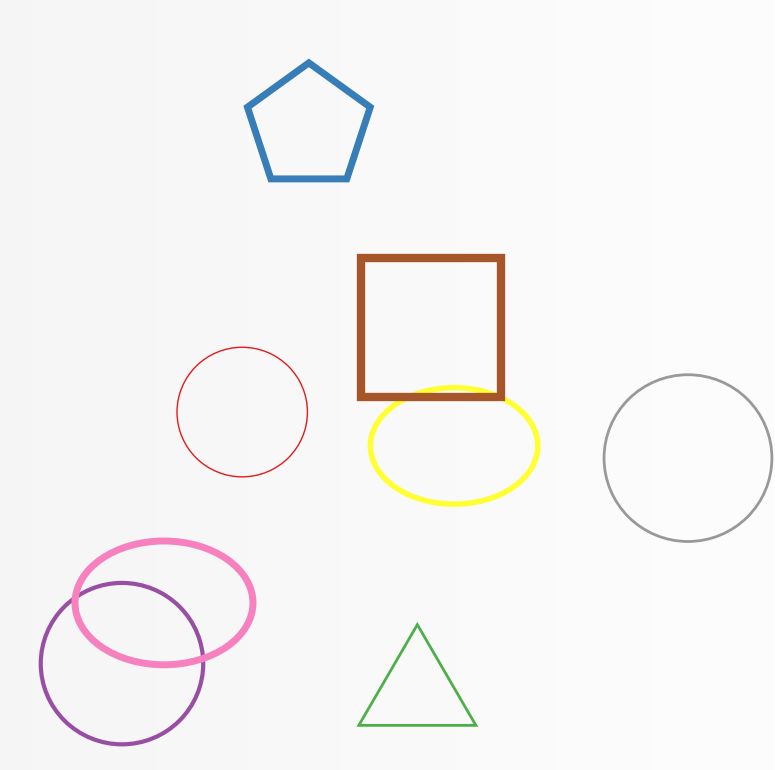[{"shape": "circle", "thickness": 0.5, "radius": 0.42, "center": [0.313, 0.465]}, {"shape": "pentagon", "thickness": 2.5, "radius": 0.42, "center": [0.399, 0.835]}, {"shape": "triangle", "thickness": 1, "radius": 0.44, "center": [0.539, 0.102]}, {"shape": "circle", "thickness": 1.5, "radius": 0.52, "center": [0.157, 0.138]}, {"shape": "oval", "thickness": 2, "radius": 0.54, "center": [0.586, 0.421]}, {"shape": "square", "thickness": 3, "radius": 0.45, "center": [0.556, 0.574]}, {"shape": "oval", "thickness": 2.5, "radius": 0.57, "center": [0.212, 0.217]}, {"shape": "circle", "thickness": 1, "radius": 0.54, "center": [0.888, 0.405]}]